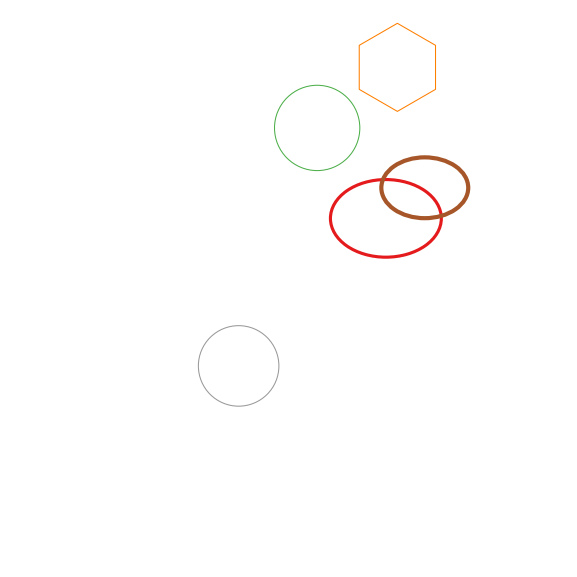[{"shape": "oval", "thickness": 1.5, "radius": 0.48, "center": [0.668, 0.621]}, {"shape": "circle", "thickness": 0.5, "radius": 0.37, "center": [0.549, 0.778]}, {"shape": "hexagon", "thickness": 0.5, "radius": 0.38, "center": [0.688, 0.883]}, {"shape": "oval", "thickness": 2, "radius": 0.38, "center": [0.736, 0.674]}, {"shape": "circle", "thickness": 0.5, "radius": 0.35, "center": [0.413, 0.366]}]